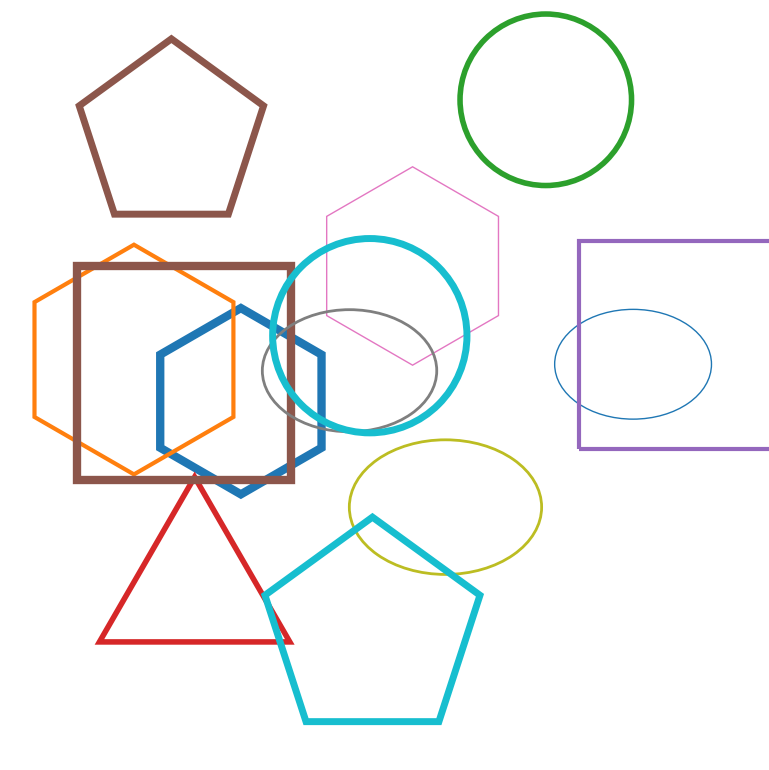[{"shape": "hexagon", "thickness": 3, "radius": 0.6, "center": [0.313, 0.479]}, {"shape": "oval", "thickness": 0.5, "radius": 0.51, "center": [0.822, 0.527]}, {"shape": "hexagon", "thickness": 1.5, "radius": 0.75, "center": [0.174, 0.533]}, {"shape": "circle", "thickness": 2, "radius": 0.56, "center": [0.709, 0.87]}, {"shape": "triangle", "thickness": 2, "radius": 0.71, "center": [0.253, 0.238]}, {"shape": "square", "thickness": 1.5, "radius": 0.68, "center": [0.887, 0.552]}, {"shape": "square", "thickness": 3, "radius": 0.7, "center": [0.239, 0.516]}, {"shape": "pentagon", "thickness": 2.5, "radius": 0.63, "center": [0.223, 0.824]}, {"shape": "hexagon", "thickness": 0.5, "radius": 0.64, "center": [0.536, 0.655]}, {"shape": "oval", "thickness": 1, "radius": 0.57, "center": [0.454, 0.519]}, {"shape": "oval", "thickness": 1, "radius": 0.62, "center": [0.579, 0.341]}, {"shape": "pentagon", "thickness": 2.5, "radius": 0.73, "center": [0.484, 0.182]}, {"shape": "circle", "thickness": 2.5, "radius": 0.63, "center": [0.48, 0.564]}]